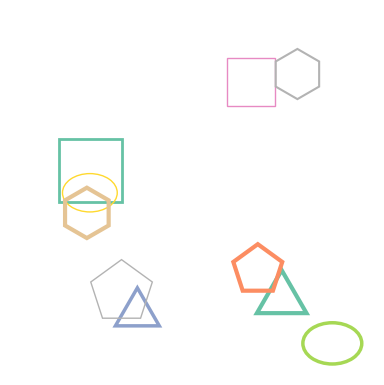[{"shape": "triangle", "thickness": 3, "radius": 0.37, "center": [0.732, 0.224]}, {"shape": "square", "thickness": 2, "radius": 0.41, "center": [0.235, 0.558]}, {"shape": "pentagon", "thickness": 3, "radius": 0.33, "center": [0.67, 0.299]}, {"shape": "triangle", "thickness": 2.5, "radius": 0.33, "center": [0.357, 0.187]}, {"shape": "square", "thickness": 1, "radius": 0.31, "center": [0.653, 0.786]}, {"shape": "oval", "thickness": 2.5, "radius": 0.38, "center": [0.863, 0.108]}, {"shape": "oval", "thickness": 1, "radius": 0.36, "center": [0.233, 0.499]}, {"shape": "hexagon", "thickness": 3, "radius": 0.33, "center": [0.226, 0.447]}, {"shape": "hexagon", "thickness": 1.5, "radius": 0.33, "center": [0.773, 0.808]}, {"shape": "pentagon", "thickness": 1, "radius": 0.42, "center": [0.316, 0.242]}]